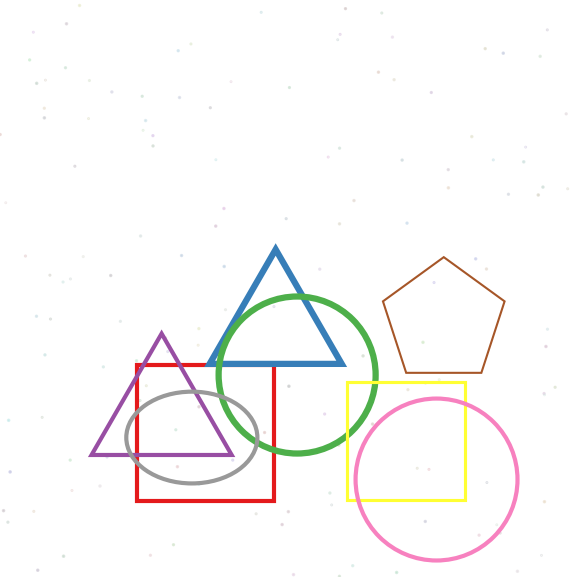[{"shape": "square", "thickness": 2, "radius": 0.59, "center": [0.355, 0.25]}, {"shape": "triangle", "thickness": 3, "radius": 0.66, "center": [0.477, 0.435]}, {"shape": "circle", "thickness": 3, "radius": 0.68, "center": [0.515, 0.35]}, {"shape": "triangle", "thickness": 2, "radius": 0.7, "center": [0.28, 0.281]}, {"shape": "square", "thickness": 1.5, "radius": 0.51, "center": [0.703, 0.235]}, {"shape": "pentagon", "thickness": 1, "radius": 0.55, "center": [0.768, 0.443]}, {"shape": "circle", "thickness": 2, "radius": 0.7, "center": [0.756, 0.169]}, {"shape": "oval", "thickness": 2, "radius": 0.57, "center": [0.332, 0.241]}]